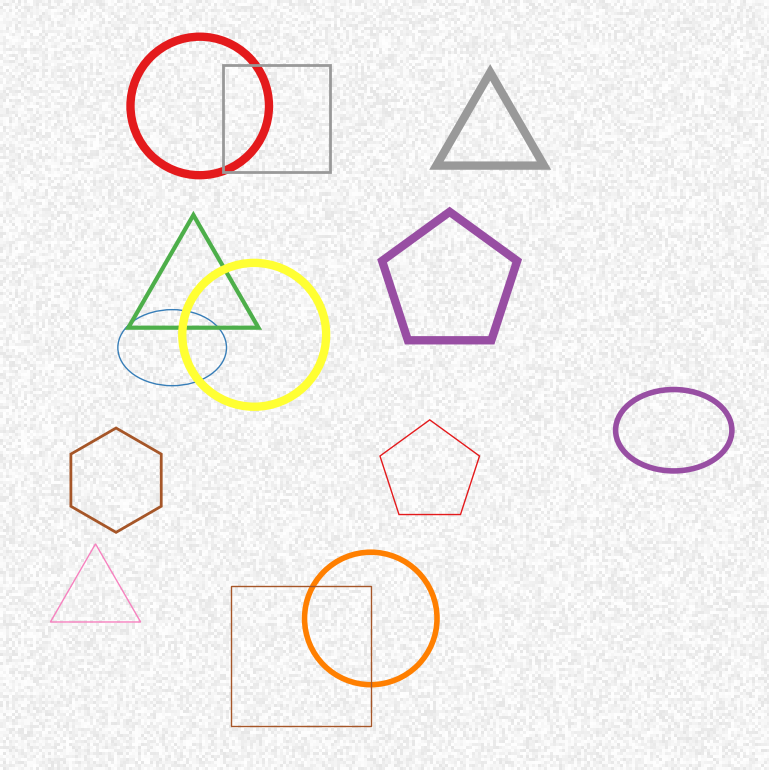[{"shape": "circle", "thickness": 3, "radius": 0.45, "center": [0.259, 0.862]}, {"shape": "pentagon", "thickness": 0.5, "radius": 0.34, "center": [0.558, 0.387]}, {"shape": "oval", "thickness": 0.5, "radius": 0.35, "center": [0.224, 0.548]}, {"shape": "triangle", "thickness": 1.5, "radius": 0.49, "center": [0.251, 0.623]}, {"shape": "pentagon", "thickness": 3, "radius": 0.46, "center": [0.584, 0.633]}, {"shape": "oval", "thickness": 2, "radius": 0.38, "center": [0.875, 0.441]}, {"shape": "circle", "thickness": 2, "radius": 0.43, "center": [0.482, 0.197]}, {"shape": "circle", "thickness": 3, "radius": 0.47, "center": [0.33, 0.565]}, {"shape": "hexagon", "thickness": 1, "radius": 0.34, "center": [0.151, 0.376]}, {"shape": "square", "thickness": 0.5, "radius": 0.46, "center": [0.39, 0.148]}, {"shape": "triangle", "thickness": 0.5, "radius": 0.34, "center": [0.124, 0.226]}, {"shape": "square", "thickness": 1, "radius": 0.35, "center": [0.359, 0.846]}, {"shape": "triangle", "thickness": 3, "radius": 0.4, "center": [0.637, 0.825]}]